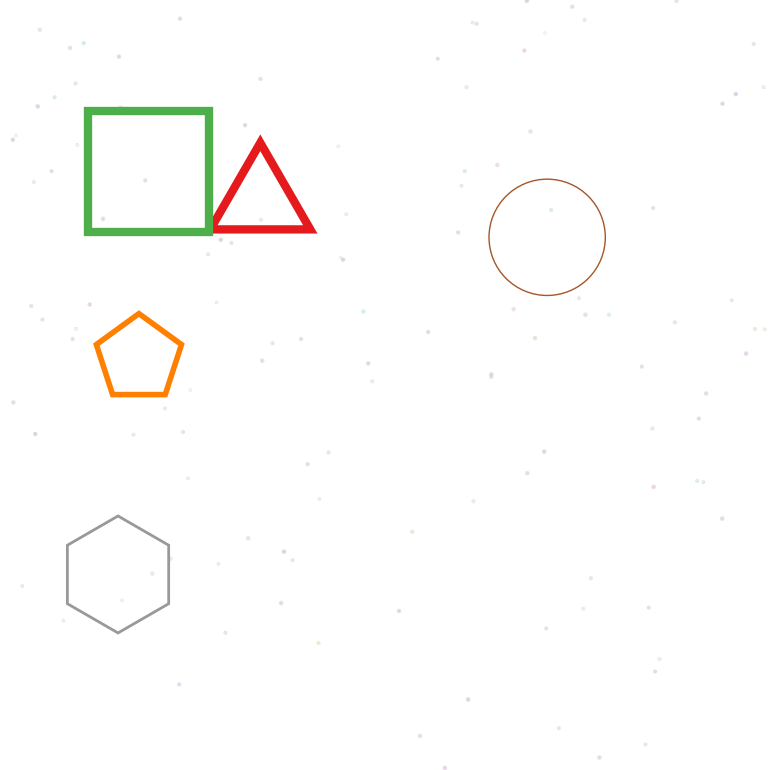[{"shape": "triangle", "thickness": 3, "radius": 0.37, "center": [0.338, 0.74]}, {"shape": "square", "thickness": 3, "radius": 0.39, "center": [0.193, 0.777]}, {"shape": "pentagon", "thickness": 2, "radius": 0.29, "center": [0.18, 0.535]}, {"shape": "circle", "thickness": 0.5, "radius": 0.38, "center": [0.711, 0.692]}, {"shape": "hexagon", "thickness": 1, "radius": 0.38, "center": [0.153, 0.254]}]